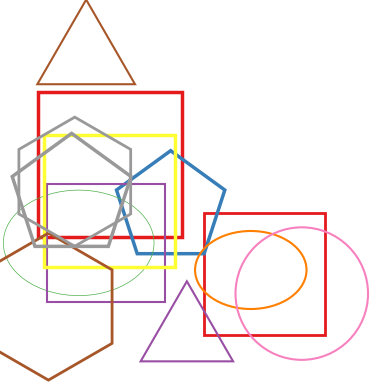[{"shape": "square", "thickness": 2.5, "radius": 0.94, "center": [0.286, 0.573]}, {"shape": "square", "thickness": 2, "radius": 0.79, "center": [0.688, 0.288]}, {"shape": "pentagon", "thickness": 2.5, "radius": 0.74, "center": [0.443, 0.461]}, {"shape": "oval", "thickness": 0.5, "radius": 0.98, "center": [0.204, 0.369]}, {"shape": "square", "thickness": 1.5, "radius": 0.77, "center": [0.276, 0.368]}, {"shape": "triangle", "thickness": 1.5, "radius": 0.69, "center": [0.485, 0.131]}, {"shape": "oval", "thickness": 1.5, "radius": 0.72, "center": [0.651, 0.299]}, {"shape": "square", "thickness": 2.5, "radius": 0.85, "center": [0.284, 0.478]}, {"shape": "triangle", "thickness": 1.5, "radius": 0.73, "center": [0.224, 0.854]}, {"shape": "hexagon", "thickness": 2, "radius": 0.95, "center": [0.126, 0.204]}, {"shape": "circle", "thickness": 1.5, "radius": 0.86, "center": [0.784, 0.237]}, {"shape": "pentagon", "thickness": 2.5, "radius": 0.81, "center": [0.186, 0.491]}, {"shape": "hexagon", "thickness": 2, "radius": 0.84, "center": [0.194, 0.528]}]